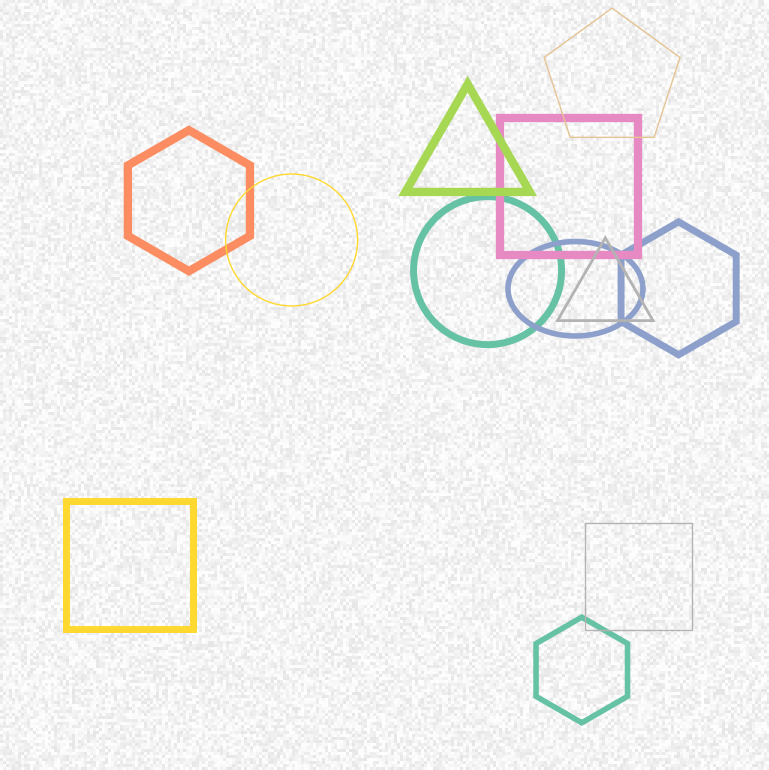[{"shape": "hexagon", "thickness": 2, "radius": 0.34, "center": [0.756, 0.13]}, {"shape": "circle", "thickness": 2.5, "radius": 0.48, "center": [0.633, 0.649]}, {"shape": "hexagon", "thickness": 3, "radius": 0.46, "center": [0.245, 0.739]}, {"shape": "oval", "thickness": 2, "radius": 0.44, "center": [0.747, 0.625]}, {"shape": "hexagon", "thickness": 2.5, "radius": 0.43, "center": [0.881, 0.626]}, {"shape": "square", "thickness": 3, "radius": 0.45, "center": [0.739, 0.758]}, {"shape": "triangle", "thickness": 3, "radius": 0.47, "center": [0.607, 0.797]}, {"shape": "square", "thickness": 2.5, "radius": 0.41, "center": [0.168, 0.266]}, {"shape": "circle", "thickness": 0.5, "radius": 0.43, "center": [0.379, 0.688]}, {"shape": "pentagon", "thickness": 0.5, "radius": 0.46, "center": [0.795, 0.897]}, {"shape": "square", "thickness": 0.5, "radius": 0.35, "center": [0.829, 0.252]}, {"shape": "triangle", "thickness": 1, "radius": 0.36, "center": [0.786, 0.619]}]